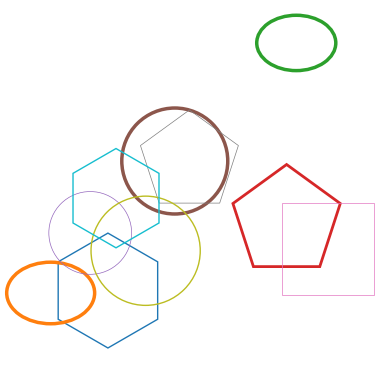[{"shape": "hexagon", "thickness": 1, "radius": 0.75, "center": [0.28, 0.245]}, {"shape": "oval", "thickness": 2.5, "radius": 0.57, "center": [0.132, 0.239]}, {"shape": "oval", "thickness": 2.5, "radius": 0.51, "center": [0.77, 0.888]}, {"shape": "pentagon", "thickness": 2, "radius": 0.73, "center": [0.744, 0.426]}, {"shape": "circle", "thickness": 0.5, "radius": 0.54, "center": [0.234, 0.395]}, {"shape": "circle", "thickness": 2.5, "radius": 0.69, "center": [0.454, 0.582]}, {"shape": "square", "thickness": 0.5, "radius": 0.6, "center": [0.852, 0.353]}, {"shape": "pentagon", "thickness": 0.5, "radius": 0.67, "center": [0.492, 0.581]}, {"shape": "circle", "thickness": 1, "radius": 0.71, "center": [0.378, 0.349]}, {"shape": "hexagon", "thickness": 1, "radius": 0.64, "center": [0.301, 0.485]}]